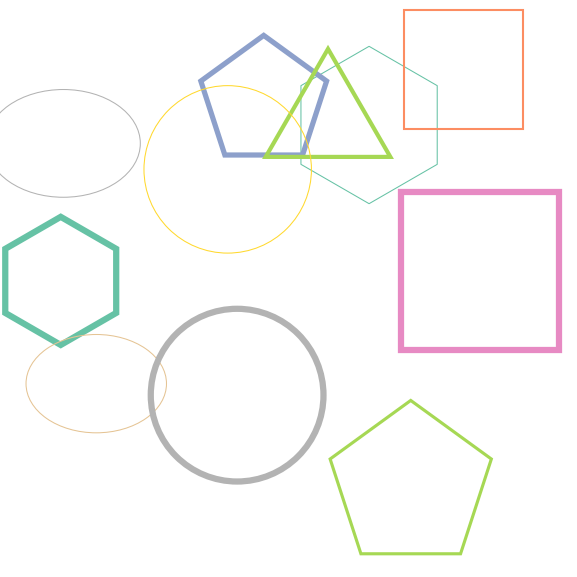[{"shape": "hexagon", "thickness": 0.5, "radius": 0.68, "center": [0.639, 0.783]}, {"shape": "hexagon", "thickness": 3, "radius": 0.55, "center": [0.105, 0.513]}, {"shape": "square", "thickness": 1, "radius": 0.52, "center": [0.802, 0.878]}, {"shape": "pentagon", "thickness": 2.5, "radius": 0.57, "center": [0.457, 0.823]}, {"shape": "square", "thickness": 3, "radius": 0.68, "center": [0.831, 0.529]}, {"shape": "pentagon", "thickness": 1.5, "radius": 0.73, "center": [0.711, 0.159]}, {"shape": "triangle", "thickness": 2, "radius": 0.62, "center": [0.568, 0.79]}, {"shape": "circle", "thickness": 0.5, "radius": 0.72, "center": [0.394, 0.706]}, {"shape": "oval", "thickness": 0.5, "radius": 0.61, "center": [0.167, 0.335]}, {"shape": "oval", "thickness": 0.5, "radius": 0.67, "center": [0.11, 0.751]}, {"shape": "circle", "thickness": 3, "radius": 0.75, "center": [0.411, 0.315]}]